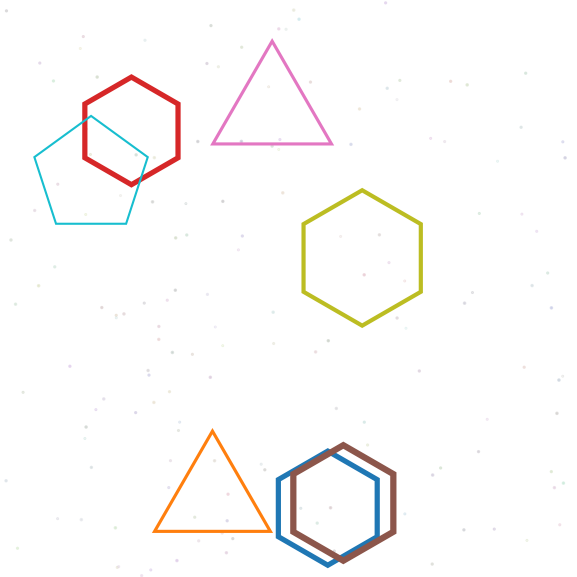[{"shape": "hexagon", "thickness": 2.5, "radius": 0.49, "center": [0.568, 0.119]}, {"shape": "triangle", "thickness": 1.5, "radius": 0.58, "center": [0.368, 0.137]}, {"shape": "hexagon", "thickness": 2.5, "radius": 0.47, "center": [0.228, 0.772]}, {"shape": "hexagon", "thickness": 3, "radius": 0.5, "center": [0.595, 0.128]}, {"shape": "triangle", "thickness": 1.5, "radius": 0.59, "center": [0.471, 0.809]}, {"shape": "hexagon", "thickness": 2, "radius": 0.59, "center": [0.627, 0.552]}, {"shape": "pentagon", "thickness": 1, "radius": 0.52, "center": [0.158, 0.695]}]